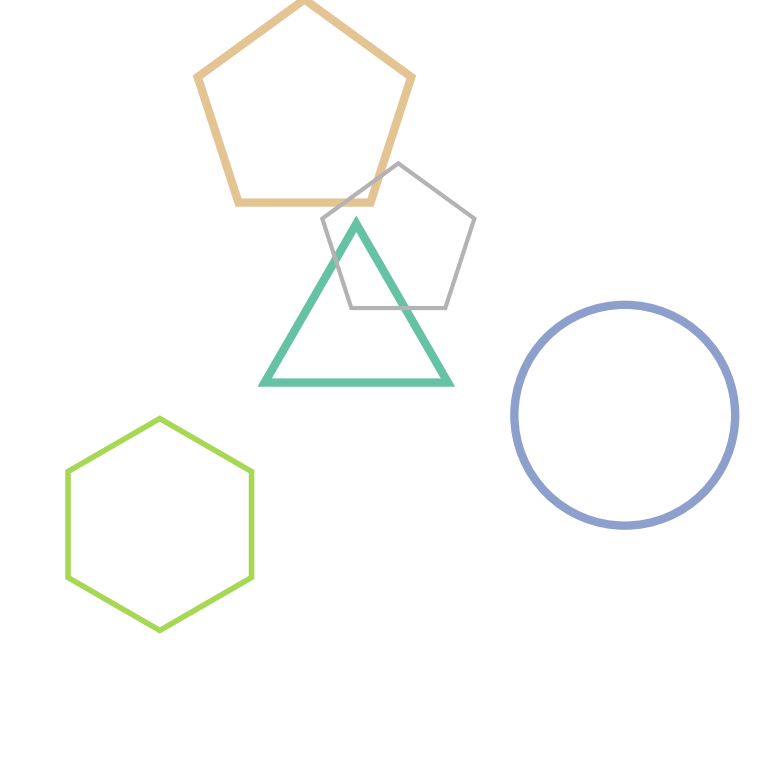[{"shape": "triangle", "thickness": 3, "radius": 0.69, "center": [0.463, 0.572]}, {"shape": "circle", "thickness": 3, "radius": 0.72, "center": [0.811, 0.461]}, {"shape": "hexagon", "thickness": 2, "radius": 0.69, "center": [0.208, 0.319]}, {"shape": "pentagon", "thickness": 3, "radius": 0.73, "center": [0.395, 0.855]}, {"shape": "pentagon", "thickness": 1.5, "radius": 0.52, "center": [0.517, 0.684]}]